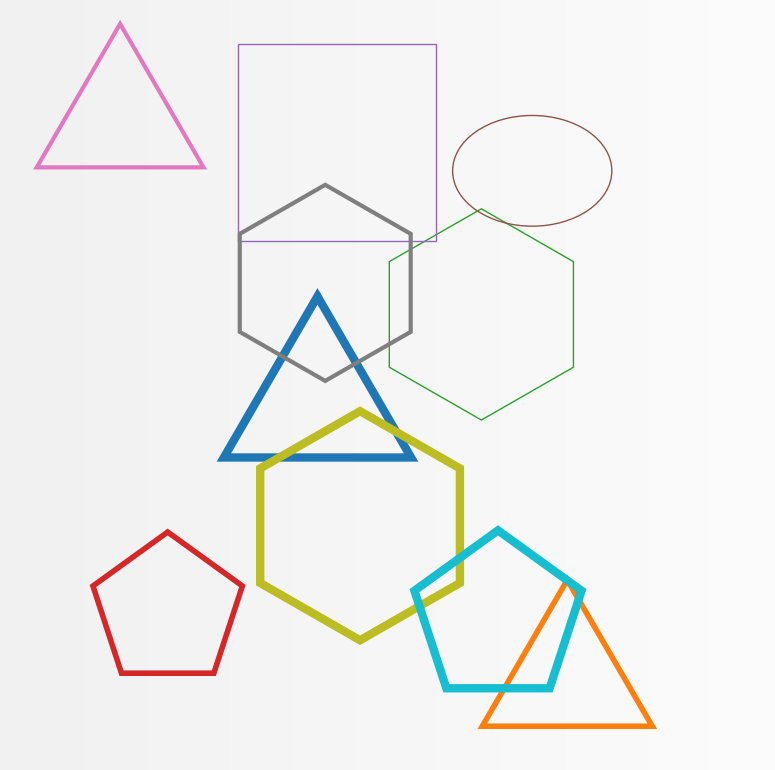[{"shape": "triangle", "thickness": 3, "radius": 0.7, "center": [0.41, 0.476]}, {"shape": "triangle", "thickness": 2, "radius": 0.63, "center": [0.732, 0.12]}, {"shape": "hexagon", "thickness": 0.5, "radius": 0.69, "center": [0.621, 0.592]}, {"shape": "pentagon", "thickness": 2, "radius": 0.51, "center": [0.216, 0.208]}, {"shape": "square", "thickness": 0.5, "radius": 0.64, "center": [0.434, 0.815]}, {"shape": "oval", "thickness": 0.5, "radius": 0.51, "center": [0.687, 0.778]}, {"shape": "triangle", "thickness": 1.5, "radius": 0.62, "center": [0.155, 0.845]}, {"shape": "hexagon", "thickness": 1.5, "radius": 0.64, "center": [0.42, 0.633]}, {"shape": "hexagon", "thickness": 3, "radius": 0.74, "center": [0.465, 0.317]}, {"shape": "pentagon", "thickness": 3, "radius": 0.57, "center": [0.643, 0.198]}]